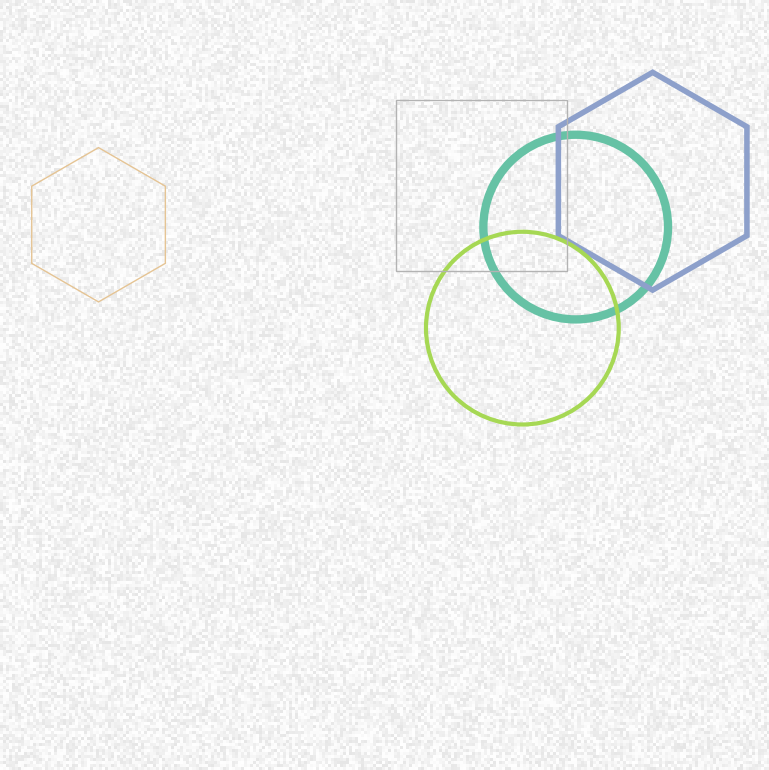[{"shape": "circle", "thickness": 3, "radius": 0.6, "center": [0.748, 0.705]}, {"shape": "hexagon", "thickness": 2, "radius": 0.71, "center": [0.848, 0.765]}, {"shape": "circle", "thickness": 1.5, "radius": 0.63, "center": [0.678, 0.574]}, {"shape": "hexagon", "thickness": 0.5, "radius": 0.5, "center": [0.128, 0.708]}, {"shape": "square", "thickness": 0.5, "radius": 0.55, "center": [0.625, 0.759]}]